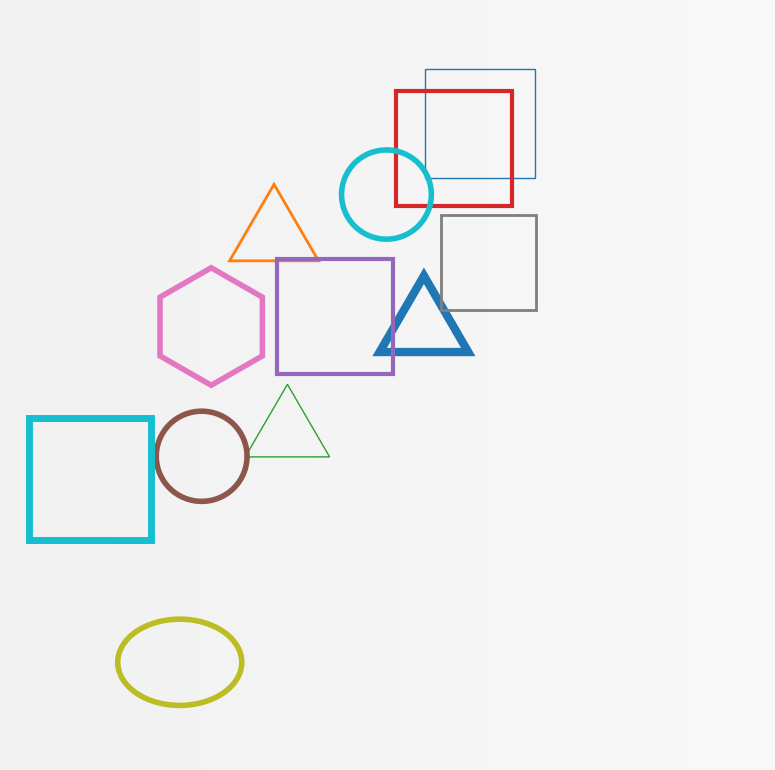[{"shape": "square", "thickness": 0.5, "radius": 0.35, "center": [0.62, 0.839]}, {"shape": "triangle", "thickness": 3, "radius": 0.33, "center": [0.547, 0.576]}, {"shape": "triangle", "thickness": 1, "radius": 0.33, "center": [0.354, 0.694]}, {"shape": "triangle", "thickness": 0.5, "radius": 0.31, "center": [0.371, 0.438]}, {"shape": "square", "thickness": 1.5, "radius": 0.37, "center": [0.586, 0.808]}, {"shape": "square", "thickness": 1.5, "radius": 0.37, "center": [0.432, 0.589]}, {"shape": "circle", "thickness": 2, "radius": 0.29, "center": [0.26, 0.407]}, {"shape": "hexagon", "thickness": 2, "radius": 0.38, "center": [0.273, 0.576]}, {"shape": "square", "thickness": 1, "radius": 0.31, "center": [0.631, 0.659]}, {"shape": "oval", "thickness": 2, "radius": 0.4, "center": [0.232, 0.14]}, {"shape": "circle", "thickness": 2, "radius": 0.29, "center": [0.499, 0.747]}, {"shape": "square", "thickness": 2.5, "radius": 0.39, "center": [0.116, 0.378]}]